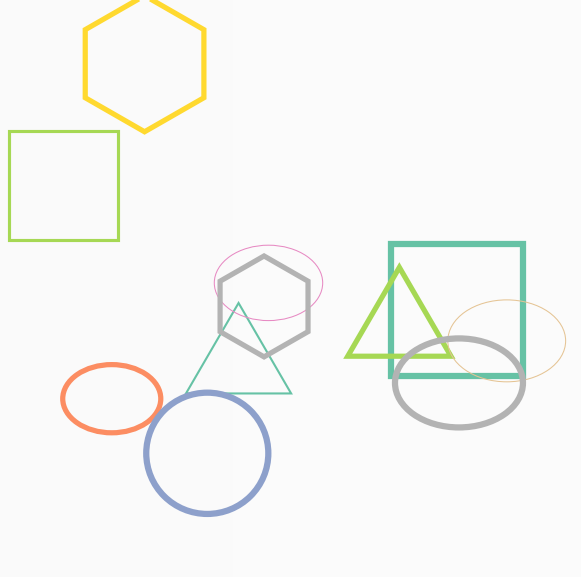[{"shape": "square", "thickness": 3, "radius": 0.57, "center": [0.786, 0.462]}, {"shape": "triangle", "thickness": 1, "radius": 0.52, "center": [0.41, 0.37]}, {"shape": "oval", "thickness": 2.5, "radius": 0.42, "center": [0.192, 0.309]}, {"shape": "circle", "thickness": 3, "radius": 0.53, "center": [0.357, 0.214]}, {"shape": "oval", "thickness": 0.5, "radius": 0.47, "center": [0.462, 0.509]}, {"shape": "triangle", "thickness": 2.5, "radius": 0.51, "center": [0.687, 0.434]}, {"shape": "square", "thickness": 1.5, "radius": 0.47, "center": [0.109, 0.677]}, {"shape": "hexagon", "thickness": 2.5, "radius": 0.59, "center": [0.249, 0.889]}, {"shape": "oval", "thickness": 0.5, "radius": 0.51, "center": [0.872, 0.409]}, {"shape": "oval", "thickness": 3, "radius": 0.55, "center": [0.79, 0.336]}, {"shape": "hexagon", "thickness": 2.5, "radius": 0.44, "center": [0.454, 0.469]}]